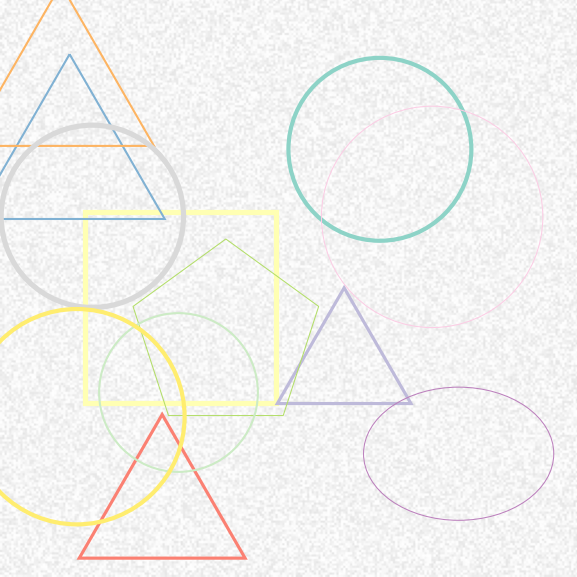[{"shape": "circle", "thickness": 2, "radius": 0.79, "center": [0.658, 0.741]}, {"shape": "square", "thickness": 2.5, "radius": 0.83, "center": [0.312, 0.467]}, {"shape": "triangle", "thickness": 1.5, "radius": 0.67, "center": [0.596, 0.367]}, {"shape": "triangle", "thickness": 1.5, "radius": 0.83, "center": [0.281, 0.116]}, {"shape": "triangle", "thickness": 1, "radius": 0.95, "center": [0.121, 0.715]}, {"shape": "triangle", "thickness": 1, "radius": 0.93, "center": [0.105, 0.84]}, {"shape": "pentagon", "thickness": 0.5, "radius": 0.84, "center": [0.391, 0.416]}, {"shape": "circle", "thickness": 0.5, "radius": 0.96, "center": [0.748, 0.624]}, {"shape": "circle", "thickness": 2.5, "radius": 0.79, "center": [0.16, 0.625]}, {"shape": "oval", "thickness": 0.5, "radius": 0.82, "center": [0.794, 0.213]}, {"shape": "circle", "thickness": 1, "radius": 0.69, "center": [0.309, 0.319]}, {"shape": "circle", "thickness": 2, "radius": 0.93, "center": [0.133, 0.278]}]